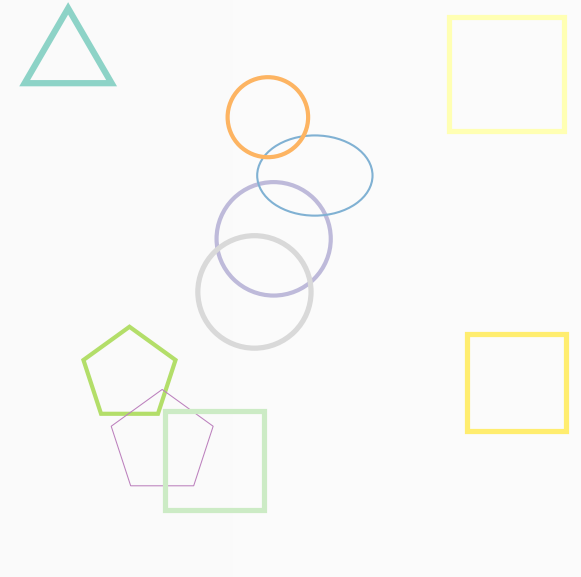[{"shape": "triangle", "thickness": 3, "radius": 0.43, "center": [0.117, 0.898]}, {"shape": "square", "thickness": 2.5, "radius": 0.49, "center": [0.871, 0.871]}, {"shape": "circle", "thickness": 2, "radius": 0.49, "center": [0.471, 0.586]}, {"shape": "oval", "thickness": 1, "radius": 0.5, "center": [0.542, 0.695]}, {"shape": "circle", "thickness": 2, "radius": 0.35, "center": [0.461, 0.796]}, {"shape": "pentagon", "thickness": 2, "radius": 0.42, "center": [0.223, 0.35]}, {"shape": "circle", "thickness": 2.5, "radius": 0.49, "center": [0.438, 0.494]}, {"shape": "pentagon", "thickness": 0.5, "radius": 0.46, "center": [0.279, 0.233]}, {"shape": "square", "thickness": 2.5, "radius": 0.43, "center": [0.369, 0.202]}, {"shape": "square", "thickness": 2.5, "radius": 0.42, "center": [0.888, 0.337]}]